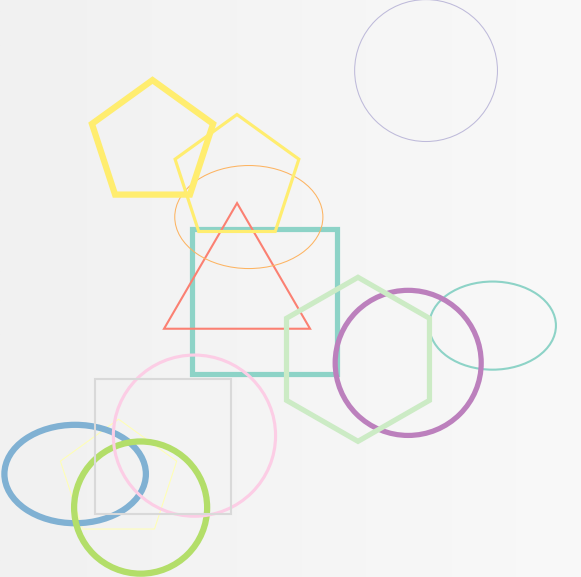[{"shape": "square", "thickness": 2.5, "radius": 0.62, "center": [0.455, 0.477]}, {"shape": "oval", "thickness": 1, "radius": 0.54, "center": [0.847, 0.435]}, {"shape": "pentagon", "thickness": 0.5, "radius": 0.53, "center": [0.204, 0.168]}, {"shape": "circle", "thickness": 0.5, "radius": 0.61, "center": [0.733, 0.877]}, {"shape": "triangle", "thickness": 1, "radius": 0.73, "center": [0.408, 0.502]}, {"shape": "oval", "thickness": 3, "radius": 0.61, "center": [0.129, 0.178]}, {"shape": "oval", "thickness": 0.5, "radius": 0.64, "center": [0.428, 0.623]}, {"shape": "circle", "thickness": 3, "radius": 0.57, "center": [0.242, 0.12]}, {"shape": "circle", "thickness": 1.5, "radius": 0.7, "center": [0.335, 0.245]}, {"shape": "square", "thickness": 1, "radius": 0.58, "center": [0.281, 0.226]}, {"shape": "circle", "thickness": 2.5, "radius": 0.63, "center": [0.702, 0.371]}, {"shape": "hexagon", "thickness": 2.5, "radius": 0.71, "center": [0.616, 0.377]}, {"shape": "pentagon", "thickness": 1.5, "radius": 0.56, "center": [0.408, 0.689]}, {"shape": "pentagon", "thickness": 3, "radius": 0.55, "center": [0.262, 0.751]}]